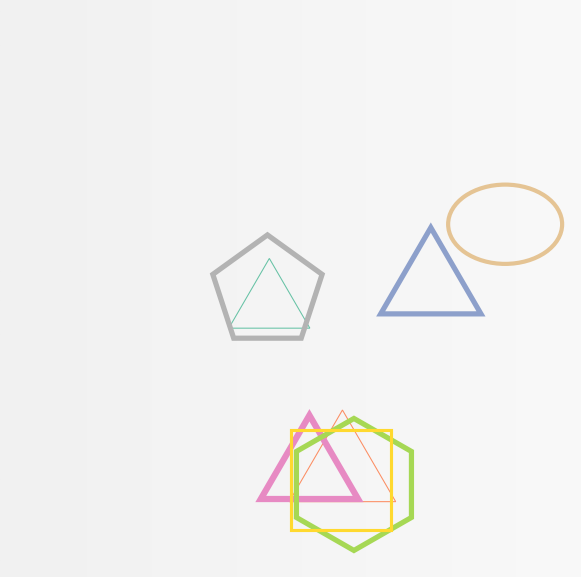[{"shape": "triangle", "thickness": 0.5, "radius": 0.4, "center": [0.463, 0.471]}, {"shape": "triangle", "thickness": 0.5, "radius": 0.53, "center": [0.589, 0.183]}, {"shape": "triangle", "thickness": 2.5, "radius": 0.5, "center": [0.741, 0.505]}, {"shape": "triangle", "thickness": 3, "radius": 0.48, "center": [0.532, 0.183]}, {"shape": "hexagon", "thickness": 2.5, "radius": 0.57, "center": [0.609, 0.16]}, {"shape": "square", "thickness": 1.5, "radius": 0.43, "center": [0.587, 0.168]}, {"shape": "oval", "thickness": 2, "radius": 0.49, "center": [0.869, 0.611]}, {"shape": "pentagon", "thickness": 2.5, "radius": 0.49, "center": [0.46, 0.493]}]